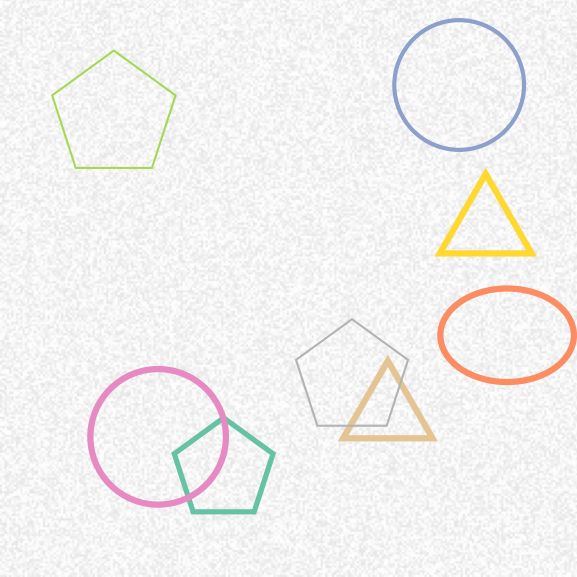[{"shape": "pentagon", "thickness": 2.5, "radius": 0.45, "center": [0.387, 0.186]}, {"shape": "oval", "thickness": 3, "radius": 0.58, "center": [0.878, 0.419]}, {"shape": "circle", "thickness": 2, "radius": 0.56, "center": [0.795, 0.852]}, {"shape": "circle", "thickness": 3, "radius": 0.59, "center": [0.274, 0.243]}, {"shape": "pentagon", "thickness": 1, "radius": 0.56, "center": [0.197, 0.799]}, {"shape": "triangle", "thickness": 3, "radius": 0.46, "center": [0.841, 0.606]}, {"shape": "triangle", "thickness": 3, "radius": 0.45, "center": [0.672, 0.285]}, {"shape": "pentagon", "thickness": 1, "radius": 0.51, "center": [0.61, 0.344]}]